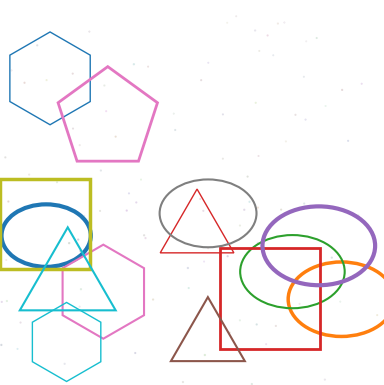[{"shape": "hexagon", "thickness": 1, "radius": 0.6, "center": [0.13, 0.796]}, {"shape": "oval", "thickness": 3, "radius": 0.58, "center": [0.12, 0.388]}, {"shape": "oval", "thickness": 2.5, "radius": 0.69, "center": [0.887, 0.223]}, {"shape": "oval", "thickness": 1.5, "radius": 0.68, "center": [0.76, 0.294]}, {"shape": "triangle", "thickness": 1, "radius": 0.55, "center": [0.512, 0.398]}, {"shape": "square", "thickness": 2, "radius": 0.65, "center": [0.701, 0.224]}, {"shape": "oval", "thickness": 3, "radius": 0.73, "center": [0.828, 0.362]}, {"shape": "triangle", "thickness": 1.5, "radius": 0.55, "center": [0.54, 0.117]}, {"shape": "hexagon", "thickness": 1.5, "radius": 0.61, "center": [0.268, 0.242]}, {"shape": "pentagon", "thickness": 2, "radius": 0.68, "center": [0.28, 0.691]}, {"shape": "oval", "thickness": 1.5, "radius": 0.63, "center": [0.54, 0.446]}, {"shape": "square", "thickness": 2.5, "radius": 0.58, "center": [0.117, 0.419]}, {"shape": "hexagon", "thickness": 1, "radius": 0.51, "center": [0.173, 0.112]}, {"shape": "triangle", "thickness": 1.5, "radius": 0.72, "center": [0.176, 0.266]}]